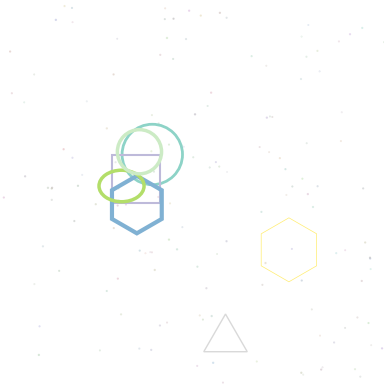[{"shape": "circle", "thickness": 2, "radius": 0.39, "center": [0.396, 0.599]}, {"shape": "square", "thickness": 1.5, "radius": 0.31, "center": [0.352, 0.536]}, {"shape": "hexagon", "thickness": 3, "radius": 0.37, "center": [0.355, 0.469]}, {"shape": "oval", "thickness": 2.5, "radius": 0.29, "center": [0.316, 0.517]}, {"shape": "triangle", "thickness": 1, "radius": 0.33, "center": [0.586, 0.119]}, {"shape": "circle", "thickness": 2.5, "radius": 0.29, "center": [0.362, 0.606]}, {"shape": "hexagon", "thickness": 0.5, "radius": 0.42, "center": [0.75, 0.351]}]